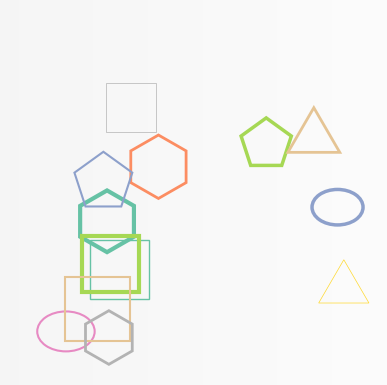[{"shape": "hexagon", "thickness": 3, "radius": 0.4, "center": [0.276, 0.425]}, {"shape": "square", "thickness": 1, "radius": 0.38, "center": [0.309, 0.3]}, {"shape": "hexagon", "thickness": 2, "radius": 0.41, "center": [0.409, 0.567]}, {"shape": "pentagon", "thickness": 1.5, "radius": 0.39, "center": [0.267, 0.527]}, {"shape": "oval", "thickness": 2.5, "radius": 0.33, "center": [0.871, 0.462]}, {"shape": "oval", "thickness": 1.5, "radius": 0.37, "center": [0.17, 0.139]}, {"shape": "square", "thickness": 3, "radius": 0.37, "center": [0.285, 0.314]}, {"shape": "pentagon", "thickness": 2.5, "radius": 0.34, "center": [0.687, 0.626]}, {"shape": "triangle", "thickness": 0.5, "radius": 0.37, "center": [0.887, 0.25]}, {"shape": "triangle", "thickness": 2, "radius": 0.39, "center": [0.81, 0.643]}, {"shape": "square", "thickness": 1.5, "radius": 0.42, "center": [0.251, 0.197]}, {"shape": "hexagon", "thickness": 2, "radius": 0.35, "center": [0.281, 0.123]}, {"shape": "square", "thickness": 0.5, "radius": 0.32, "center": [0.337, 0.721]}]